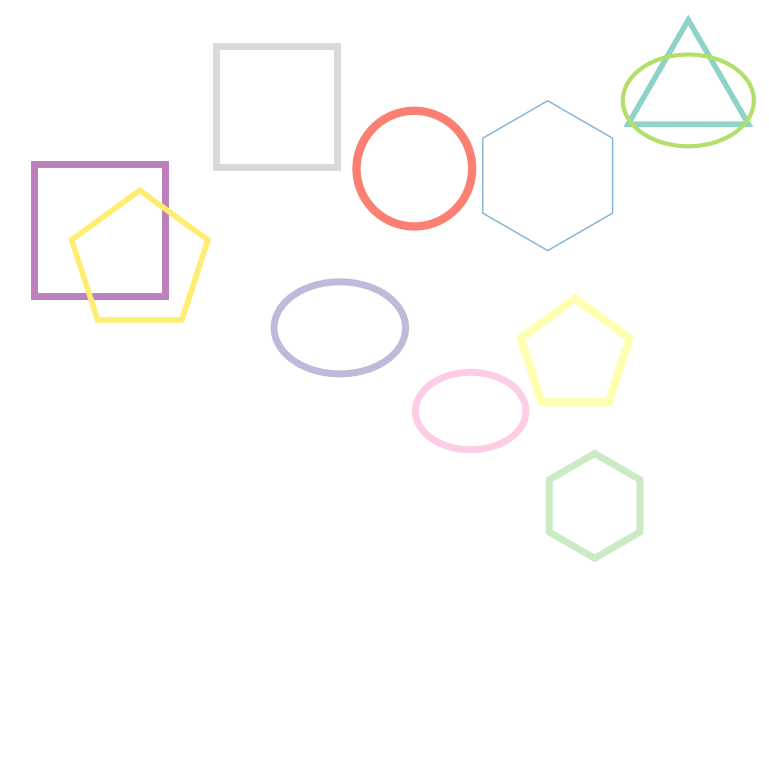[{"shape": "triangle", "thickness": 2, "radius": 0.45, "center": [0.894, 0.884]}, {"shape": "pentagon", "thickness": 3, "radius": 0.37, "center": [0.747, 0.538]}, {"shape": "oval", "thickness": 2.5, "radius": 0.43, "center": [0.441, 0.574]}, {"shape": "circle", "thickness": 3, "radius": 0.38, "center": [0.538, 0.781]}, {"shape": "hexagon", "thickness": 0.5, "radius": 0.49, "center": [0.711, 0.772]}, {"shape": "oval", "thickness": 1.5, "radius": 0.43, "center": [0.894, 0.87]}, {"shape": "oval", "thickness": 2.5, "radius": 0.36, "center": [0.611, 0.466]}, {"shape": "square", "thickness": 2.5, "radius": 0.39, "center": [0.359, 0.862]}, {"shape": "square", "thickness": 2.5, "radius": 0.43, "center": [0.129, 0.701]}, {"shape": "hexagon", "thickness": 2.5, "radius": 0.34, "center": [0.772, 0.343]}, {"shape": "pentagon", "thickness": 2, "radius": 0.47, "center": [0.182, 0.66]}]